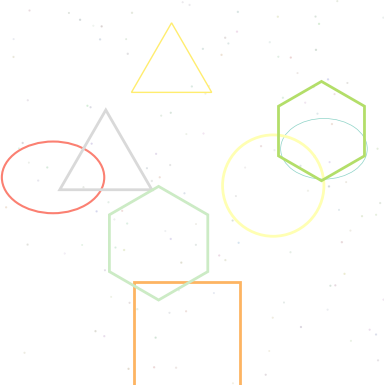[{"shape": "oval", "thickness": 0.5, "radius": 0.56, "center": [0.841, 0.614]}, {"shape": "circle", "thickness": 2, "radius": 0.66, "center": [0.71, 0.518]}, {"shape": "oval", "thickness": 1.5, "radius": 0.67, "center": [0.138, 0.539]}, {"shape": "square", "thickness": 2, "radius": 0.68, "center": [0.485, 0.131]}, {"shape": "hexagon", "thickness": 2, "radius": 0.64, "center": [0.835, 0.66]}, {"shape": "triangle", "thickness": 2, "radius": 0.69, "center": [0.275, 0.576]}, {"shape": "hexagon", "thickness": 2, "radius": 0.74, "center": [0.412, 0.368]}, {"shape": "triangle", "thickness": 1, "radius": 0.6, "center": [0.446, 0.82]}]